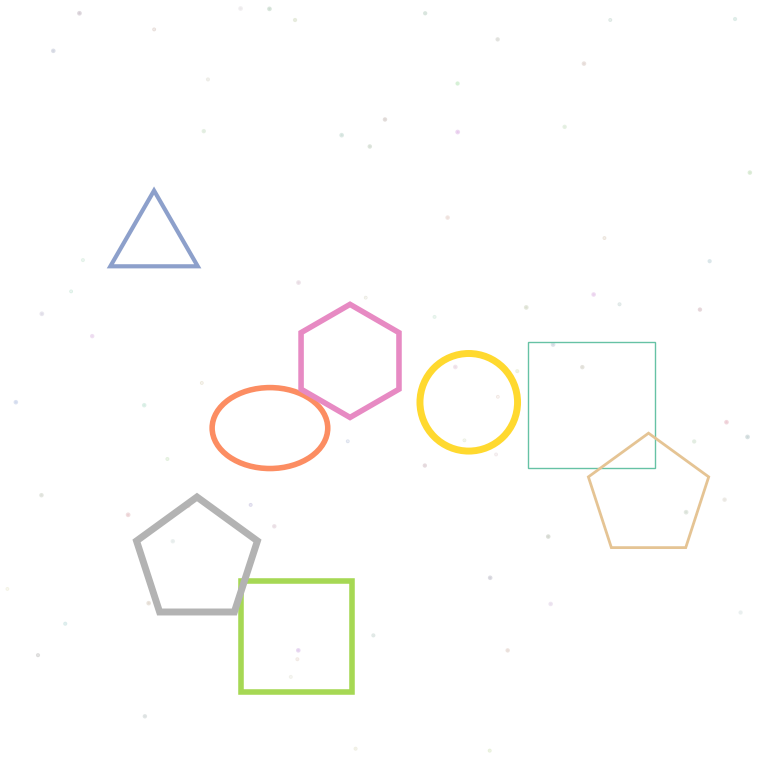[{"shape": "square", "thickness": 0.5, "radius": 0.41, "center": [0.768, 0.474]}, {"shape": "oval", "thickness": 2, "radius": 0.38, "center": [0.351, 0.444]}, {"shape": "triangle", "thickness": 1.5, "radius": 0.33, "center": [0.2, 0.687]}, {"shape": "hexagon", "thickness": 2, "radius": 0.37, "center": [0.455, 0.531]}, {"shape": "square", "thickness": 2, "radius": 0.36, "center": [0.385, 0.174]}, {"shape": "circle", "thickness": 2.5, "radius": 0.32, "center": [0.609, 0.478]}, {"shape": "pentagon", "thickness": 1, "radius": 0.41, "center": [0.842, 0.355]}, {"shape": "pentagon", "thickness": 2.5, "radius": 0.41, "center": [0.256, 0.272]}]